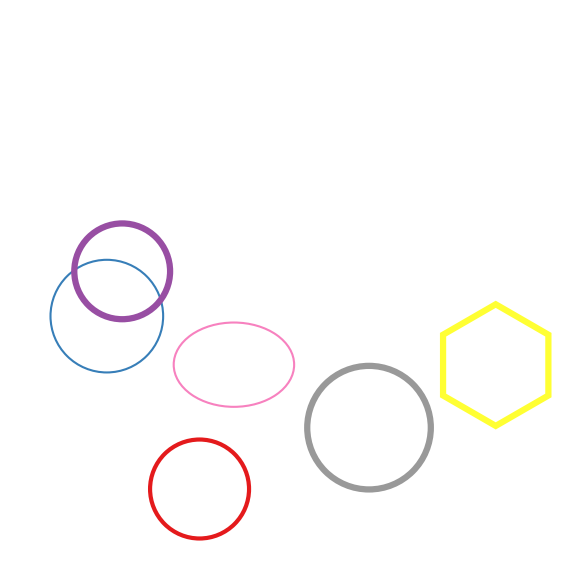[{"shape": "circle", "thickness": 2, "radius": 0.43, "center": [0.346, 0.152]}, {"shape": "circle", "thickness": 1, "radius": 0.49, "center": [0.185, 0.452]}, {"shape": "circle", "thickness": 3, "radius": 0.41, "center": [0.212, 0.529]}, {"shape": "hexagon", "thickness": 3, "radius": 0.53, "center": [0.858, 0.367]}, {"shape": "oval", "thickness": 1, "radius": 0.52, "center": [0.405, 0.368]}, {"shape": "circle", "thickness": 3, "radius": 0.53, "center": [0.639, 0.259]}]